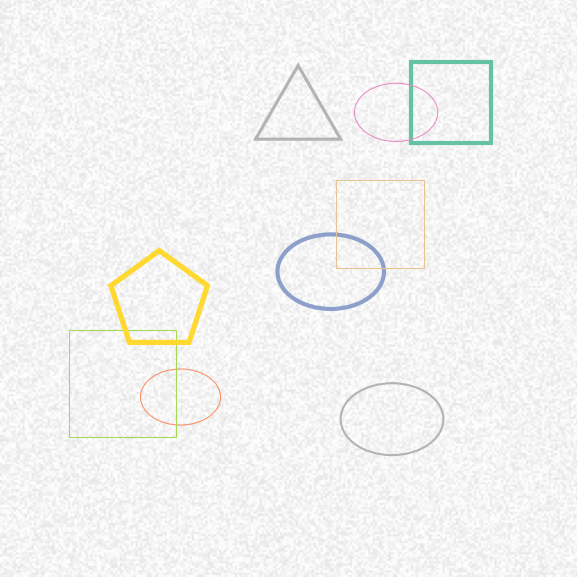[{"shape": "square", "thickness": 2, "radius": 0.35, "center": [0.781, 0.822]}, {"shape": "oval", "thickness": 0.5, "radius": 0.35, "center": [0.313, 0.312]}, {"shape": "oval", "thickness": 2, "radius": 0.46, "center": [0.573, 0.529]}, {"shape": "oval", "thickness": 0.5, "radius": 0.36, "center": [0.686, 0.805]}, {"shape": "square", "thickness": 0.5, "radius": 0.46, "center": [0.212, 0.335]}, {"shape": "pentagon", "thickness": 2.5, "radius": 0.44, "center": [0.276, 0.477]}, {"shape": "square", "thickness": 0.5, "radius": 0.38, "center": [0.657, 0.611]}, {"shape": "oval", "thickness": 1, "radius": 0.44, "center": [0.679, 0.273]}, {"shape": "triangle", "thickness": 1.5, "radius": 0.43, "center": [0.516, 0.801]}]